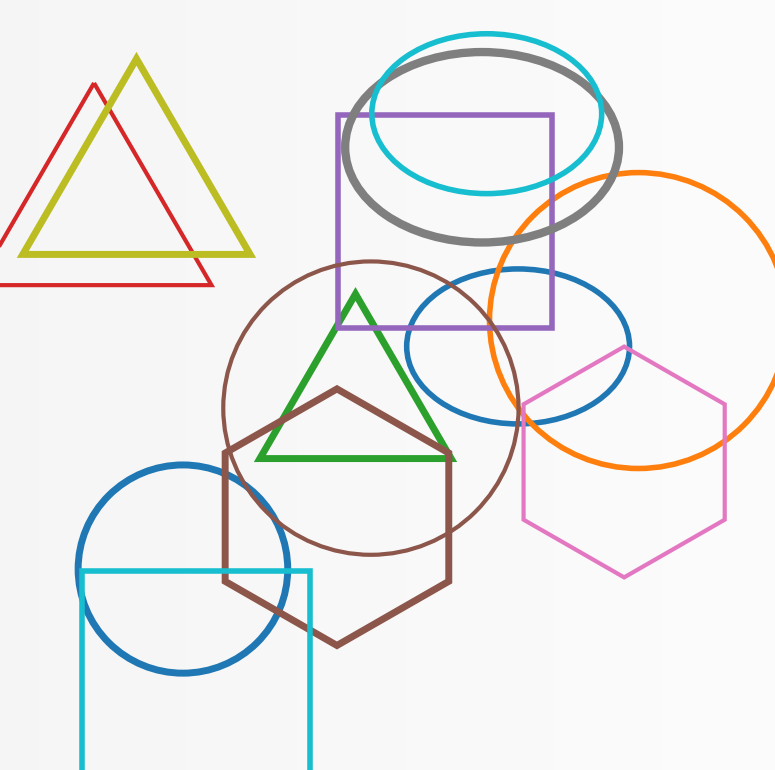[{"shape": "circle", "thickness": 2.5, "radius": 0.68, "center": [0.236, 0.261]}, {"shape": "oval", "thickness": 2, "radius": 0.72, "center": [0.669, 0.55]}, {"shape": "circle", "thickness": 2, "radius": 0.96, "center": [0.824, 0.584]}, {"shape": "triangle", "thickness": 2.5, "radius": 0.71, "center": [0.459, 0.476]}, {"shape": "triangle", "thickness": 1.5, "radius": 0.87, "center": [0.121, 0.717]}, {"shape": "square", "thickness": 2, "radius": 0.69, "center": [0.574, 0.712]}, {"shape": "circle", "thickness": 1.5, "radius": 0.95, "center": [0.479, 0.47]}, {"shape": "hexagon", "thickness": 2.5, "radius": 0.83, "center": [0.435, 0.328]}, {"shape": "hexagon", "thickness": 1.5, "radius": 0.75, "center": [0.805, 0.4]}, {"shape": "oval", "thickness": 3, "radius": 0.88, "center": [0.622, 0.809]}, {"shape": "triangle", "thickness": 2.5, "radius": 0.85, "center": [0.176, 0.754]}, {"shape": "square", "thickness": 2, "radius": 0.74, "center": [0.253, 0.112]}, {"shape": "oval", "thickness": 2, "radius": 0.74, "center": [0.628, 0.852]}]